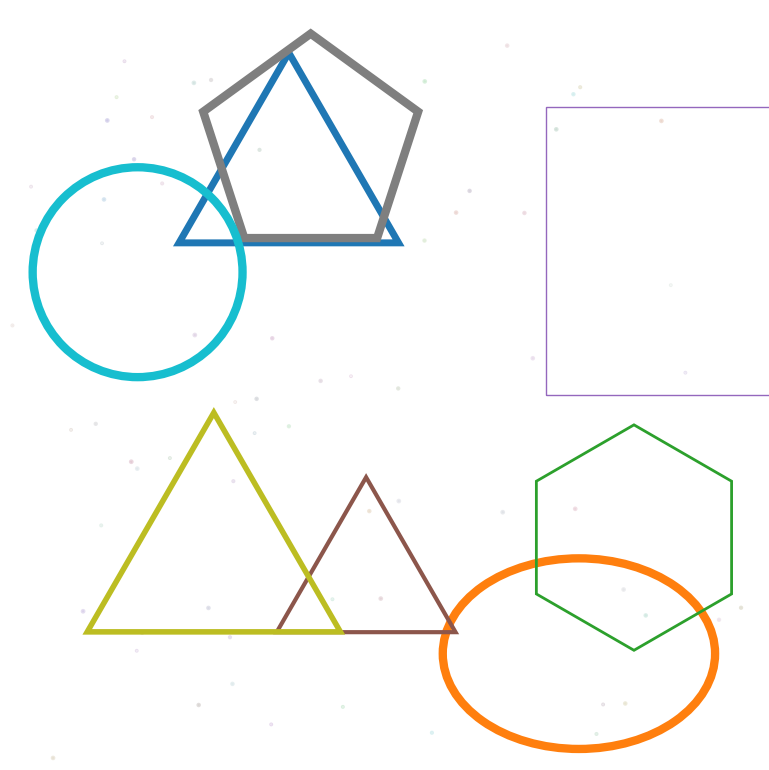[{"shape": "triangle", "thickness": 2.5, "radius": 0.82, "center": [0.375, 0.767]}, {"shape": "oval", "thickness": 3, "radius": 0.88, "center": [0.752, 0.151]}, {"shape": "hexagon", "thickness": 1, "radius": 0.73, "center": [0.823, 0.302]}, {"shape": "square", "thickness": 0.5, "radius": 0.94, "center": [0.897, 0.674]}, {"shape": "triangle", "thickness": 1.5, "radius": 0.67, "center": [0.475, 0.246]}, {"shape": "pentagon", "thickness": 3, "radius": 0.73, "center": [0.403, 0.81]}, {"shape": "triangle", "thickness": 2, "radius": 0.95, "center": [0.278, 0.274]}, {"shape": "circle", "thickness": 3, "radius": 0.68, "center": [0.179, 0.646]}]